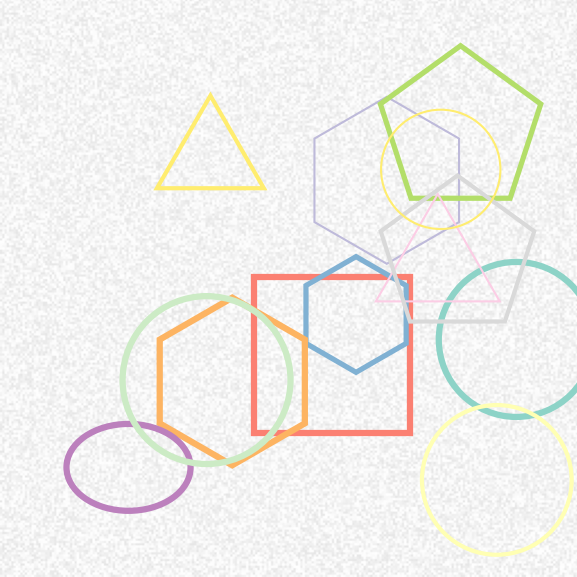[{"shape": "circle", "thickness": 3, "radius": 0.67, "center": [0.894, 0.411]}, {"shape": "circle", "thickness": 2, "radius": 0.65, "center": [0.86, 0.168]}, {"shape": "hexagon", "thickness": 1, "radius": 0.72, "center": [0.67, 0.687]}, {"shape": "square", "thickness": 3, "radius": 0.68, "center": [0.575, 0.384]}, {"shape": "hexagon", "thickness": 2.5, "radius": 0.5, "center": [0.617, 0.455]}, {"shape": "hexagon", "thickness": 3, "radius": 0.73, "center": [0.402, 0.339]}, {"shape": "pentagon", "thickness": 2.5, "radius": 0.73, "center": [0.798, 0.774]}, {"shape": "triangle", "thickness": 1, "radius": 0.62, "center": [0.758, 0.539]}, {"shape": "pentagon", "thickness": 2, "radius": 0.7, "center": [0.792, 0.555]}, {"shape": "oval", "thickness": 3, "radius": 0.54, "center": [0.223, 0.19]}, {"shape": "circle", "thickness": 3, "radius": 0.73, "center": [0.358, 0.341]}, {"shape": "circle", "thickness": 1, "radius": 0.52, "center": [0.763, 0.706]}, {"shape": "triangle", "thickness": 2, "radius": 0.53, "center": [0.364, 0.727]}]